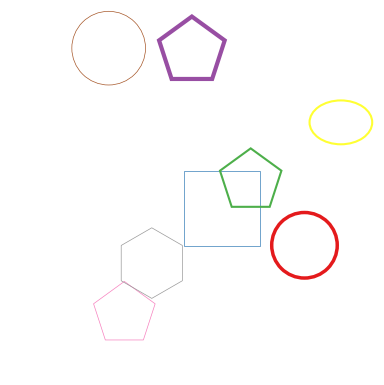[{"shape": "circle", "thickness": 2.5, "radius": 0.43, "center": [0.791, 0.363]}, {"shape": "square", "thickness": 0.5, "radius": 0.49, "center": [0.577, 0.458]}, {"shape": "pentagon", "thickness": 1.5, "radius": 0.42, "center": [0.651, 0.531]}, {"shape": "pentagon", "thickness": 3, "radius": 0.45, "center": [0.498, 0.867]}, {"shape": "oval", "thickness": 1.5, "radius": 0.41, "center": [0.885, 0.682]}, {"shape": "circle", "thickness": 0.5, "radius": 0.48, "center": [0.282, 0.875]}, {"shape": "pentagon", "thickness": 0.5, "radius": 0.42, "center": [0.323, 0.185]}, {"shape": "hexagon", "thickness": 0.5, "radius": 0.46, "center": [0.394, 0.317]}]